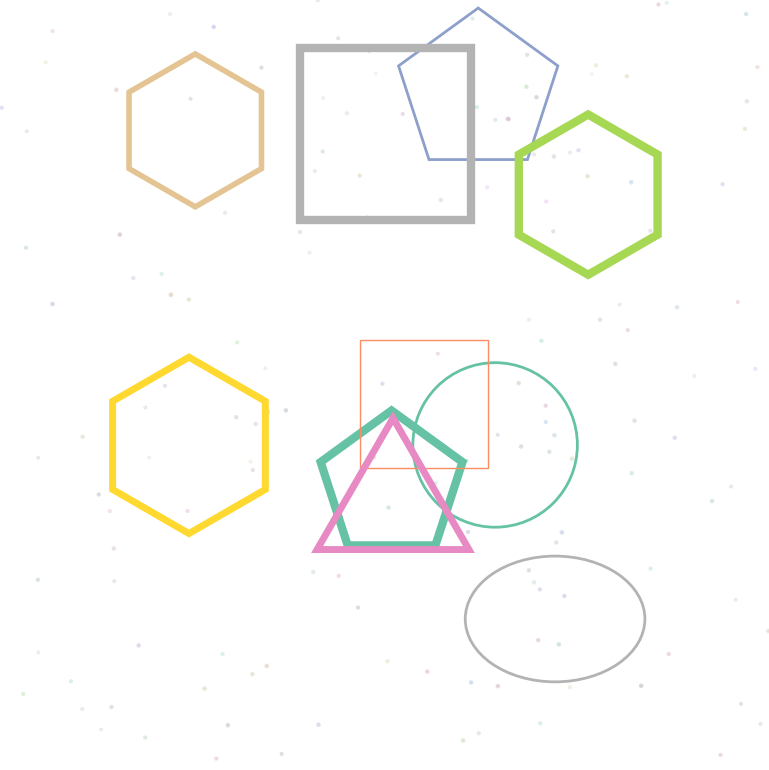[{"shape": "circle", "thickness": 1, "radius": 0.53, "center": [0.643, 0.422]}, {"shape": "pentagon", "thickness": 3, "radius": 0.48, "center": [0.509, 0.37]}, {"shape": "square", "thickness": 0.5, "radius": 0.42, "center": [0.551, 0.475]}, {"shape": "pentagon", "thickness": 1, "radius": 0.54, "center": [0.621, 0.881]}, {"shape": "triangle", "thickness": 2.5, "radius": 0.57, "center": [0.51, 0.343]}, {"shape": "hexagon", "thickness": 3, "radius": 0.52, "center": [0.764, 0.747]}, {"shape": "hexagon", "thickness": 2.5, "radius": 0.57, "center": [0.245, 0.422]}, {"shape": "hexagon", "thickness": 2, "radius": 0.5, "center": [0.254, 0.831]}, {"shape": "square", "thickness": 3, "radius": 0.56, "center": [0.501, 0.826]}, {"shape": "oval", "thickness": 1, "radius": 0.58, "center": [0.721, 0.196]}]